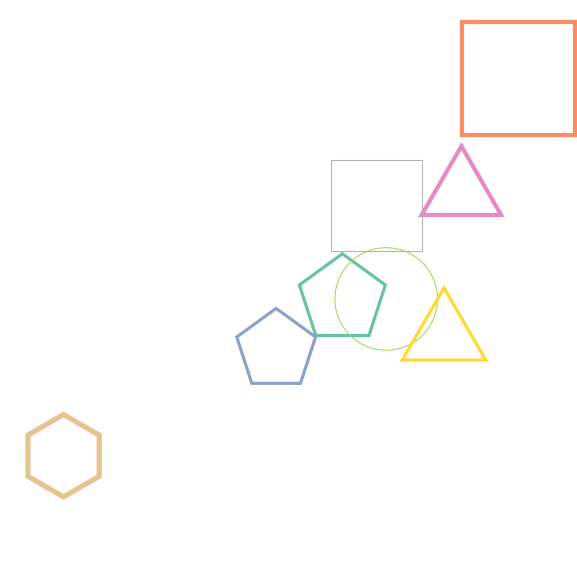[{"shape": "pentagon", "thickness": 1.5, "radius": 0.39, "center": [0.593, 0.481]}, {"shape": "square", "thickness": 2, "radius": 0.49, "center": [0.899, 0.863]}, {"shape": "pentagon", "thickness": 1.5, "radius": 0.36, "center": [0.478, 0.393]}, {"shape": "triangle", "thickness": 2, "radius": 0.4, "center": [0.799, 0.667]}, {"shape": "circle", "thickness": 0.5, "radius": 0.44, "center": [0.669, 0.481]}, {"shape": "triangle", "thickness": 1.5, "radius": 0.42, "center": [0.769, 0.417]}, {"shape": "hexagon", "thickness": 2.5, "radius": 0.36, "center": [0.11, 0.21]}, {"shape": "square", "thickness": 0.5, "radius": 0.39, "center": [0.652, 0.643]}]